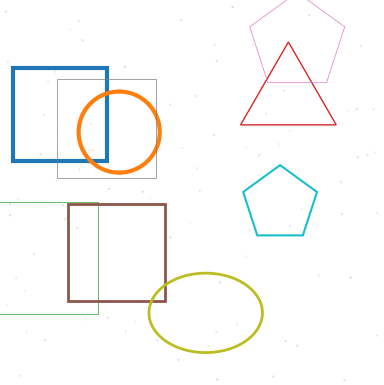[{"shape": "square", "thickness": 3, "radius": 0.61, "center": [0.156, 0.702]}, {"shape": "circle", "thickness": 3, "radius": 0.53, "center": [0.31, 0.657]}, {"shape": "square", "thickness": 0.5, "radius": 0.73, "center": [0.11, 0.33]}, {"shape": "triangle", "thickness": 1, "radius": 0.72, "center": [0.749, 0.747]}, {"shape": "square", "thickness": 2, "radius": 0.63, "center": [0.303, 0.344]}, {"shape": "pentagon", "thickness": 0.5, "radius": 0.65, "center": [0.772, 0.89]}, {"shape": "square", "thickness": 0.5, "radius": 0.64, "center": [0.278, 0.667]}, {"shape": "oval", "thickness": 2, "radius": 0.74, "center": [0.534, 0.187]}, {"shape": "pentagon", "thickness": 1.5, "radius": 0.5, "center": [0.727, 0.47]}]